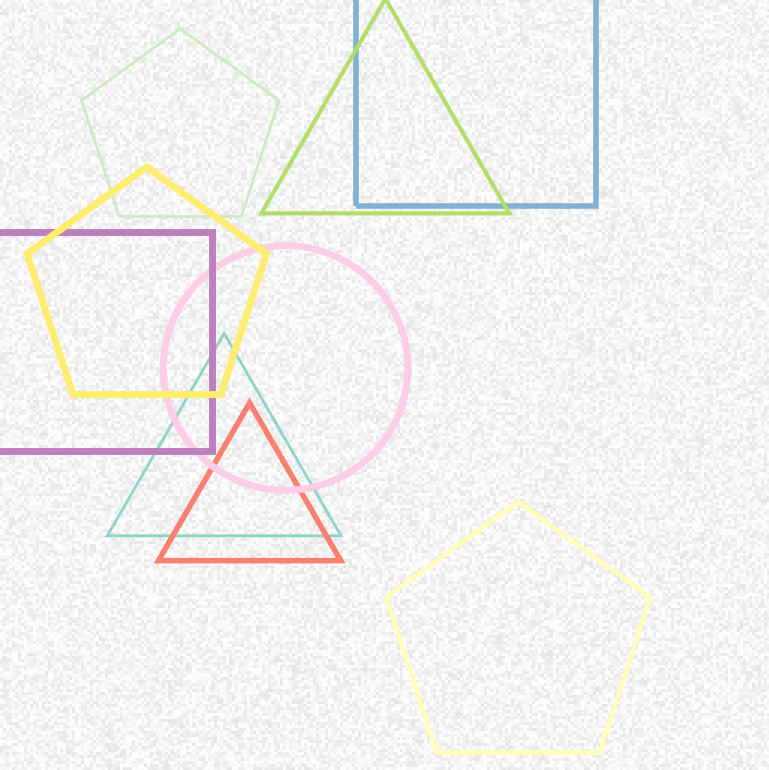[{"shape": "triangle", "thickness": 1, "radius": 0.88, "center": [0.291, 0.392]}, {"shape": "pentagon", "thickness": 1.5, "radius": 0.9, "center": [0.673, 0.168]}, {"shape": "triangle", "thickness": 2, "radius": 0.68, "center": [0.324, 0.34]}, {"shape": "square", "thickness": 2, "radius": 0.78, "center": [0.618, 0.889]}, {"shape": "triangle", "thickness": 1.5, "radius": 0.93, "center": [0.5, 0.816]}, {"shape": "circle", "thickness": 2.5, "radius": 0.79, "center": [0.371, 0.522]}, {"shape": "square", "thickness": 2.5, "radius": 0.71, "center": [0.133, 0.556]}, {"shape": "pentagon", "thickness": 1, "radius": 0.67, "center": [0.234, 0.828]}, {"shape": "pentagon", "thickness": 2.5, "radius": 0.82, "center": [0.191, 0.62]}]